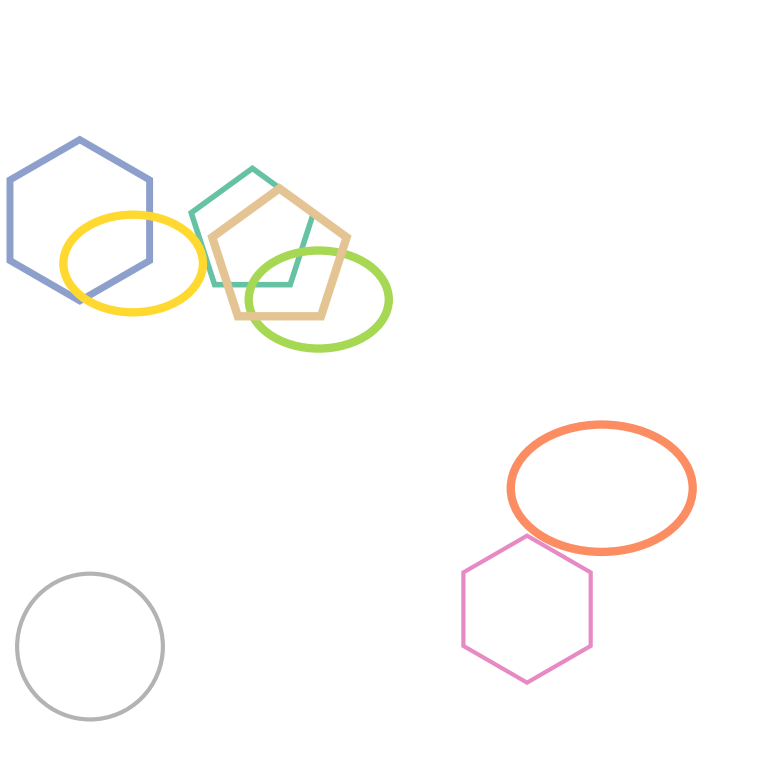[{"shape": "pentagon", "thickness": 2, "radius": 0.42, "center": [0.328, 0.698]}, {"shape": "oval", "thickness": 3, "radius": 0.59, "center": [0.781, 0.366]}, {"shape": "hexagon", "thickness": 2.5, "radius": 0.52, "center": [0.104, 0.714]}, {"shape": "hexagon", "thickness": 1.5, "radius": 0.48, "center": [0.684, 0.209]}, {"shape": "oval", "thickness": 3, "radius": 0.45, "center": [0.414, 0.611]}, {"shape": "oval", "thickness": 3, "radius": 0.45, "center": [0.173, 0.658]}, {"shape": "pentagon", "thickness": 3, "radius": 0.46, "center": [0.363, 0.664]}, {"shape": "circle", "thickness": 1.5, "radius": 0.47, "center": [0.117, 0.16]}]